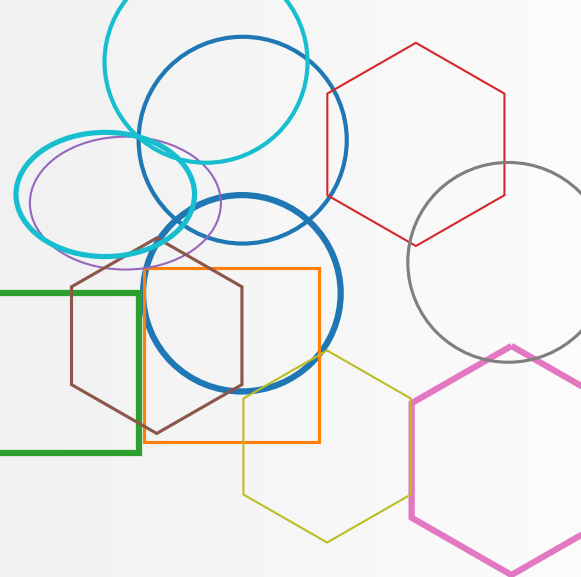[{"shape": "circle", "thickness": 3, "radius": 0.85, "center": [0.416, 0.491]}, {"shape": "circle", "thickness": 2, "radius": 0.9, "center": [0.418, 0.756]}, {"shape": "square", "thickness": 1.5, "radius": 0.75, "center": [0.398, 0.384]}, {"shape": "square", "thickness": 3, "radius": 0.69, "center": [0.101, 0.353]}, {"shape": "hexagon", "thickness": 1, "radius": 0.88, "center": [0.715, 0.749]}, {"shape": "oval", "thickness": 1, "radius": 0.82, "center": [0.216, 0.647]}, {"shape": "hexagon", "thickness": 1.5, "radius": 0.85, "center": [0.27, 0.418]}, {"shape": "hexagon", "thickness": 3, "radius": 0.99, "center": [0.88, 0.202]}, {"shape": "circle", "thickness": 1.5, "radius": 0.86, "center": [0.875, 0.545]}, {"shape": "hexagon", "thickness": 1, "radius": 0.83, "center": [0.563, 0.226]}, {"shape": "oval", "thickness": 2.5, "radius": 0.77, "center": [0.181, 0.662]}, {"shape": "circle", "thickness": 2, "radius": 0.87, "center": [0.354, 0.892]}]